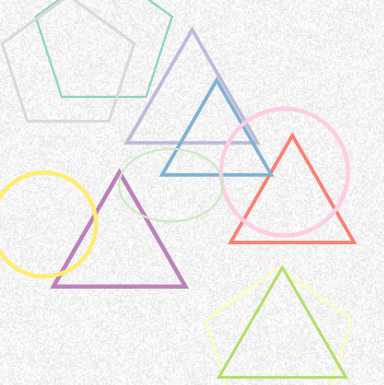[{"shape": "pentagon", "thickness": 1.5, "radius": 0.93, "center": [0.27, 0.899]}, {"shape": "pentagon", "thickness": 1.5, "radius": 1.0, "center": [0.724, 0.106]}, {"shape": "triangle", "thickness": 2.5, "radius": 0.98, "center": [0.499, 0.727]}, {"shape": "triangle", "thickness": 2.5, "radius": 0.93, "center": [0.759, 0.463]}, {"shape": "triangle", "thickness": 2.5, "radius": 0.82, "center": [0.563, 0.628]}, {"shape": "triangle", "thickness": 2, "radius": 0.95, "center": [0.733, 0.115]}, {"shape": "circle", "thickness": 3, "radius": 0.82, "center": [0.739, 0.553]}, {"shape": "pentagon", "thickness": 2, "radius": 0.9, "center": [0.177, 0.831]}, {"shape": "triangle", "thickness": 3, "radius": 0.99, "center": [0.31, 0.355]}, {"shape": "oval", "thickness": 1.5, "radius": 0.67, "center": [0.444, 0.519]}, {"shape": "circle", "thickness": 3, "radius": 0.67, "center": [0.115, 0.417]}]